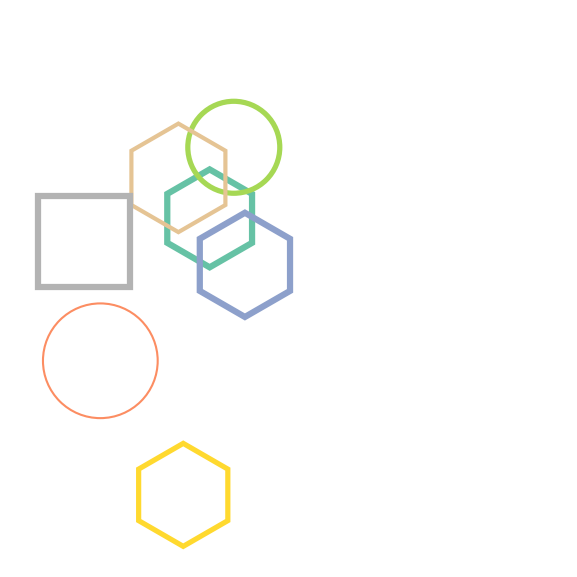[{"shape": "hexagon", "thickness": 3, "radius": 0.42, "center": [0.363, 0.621]}, {"shape": "circle", "thickness": 1, "radius": 0.5, "center": [0.174, 0.374]}, {"shape": "hexagon", "thickness": 3, "radius": 0.45, "center": [0.424, 0.54]}, {"shape": "circle", "thickness": 2.5, "radius": 0.4, "center": [0.405, 0.744]}, {"shape": "hexagon", "thickness": 2.5, "radius": 0.45, "center": [0.317, 0.142]}, {"shape": "hexagon", "thickness": 2, "radius": 0.47, "center": [0.309, 0.691]}, {"shape": "square", "thickness": 3, "radius": 0.4, "center": [0.145, 0.581]}]